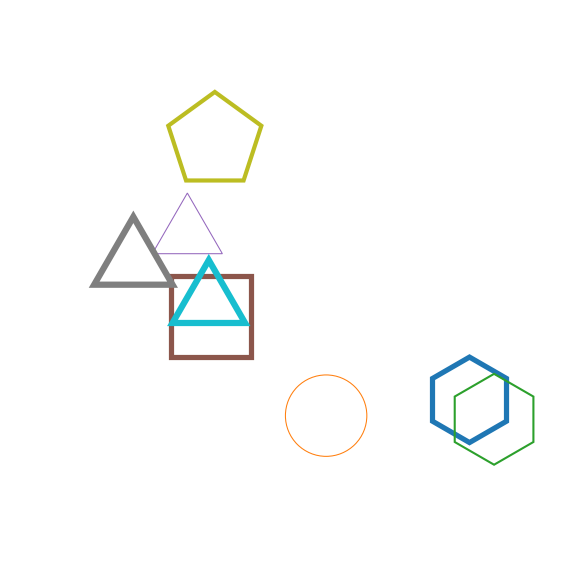[{"shape": "hexagon", "thickness": 2.5, "radius": 0.37, "center": [0.813, 0.307]}, {"shape": "circle", "thickness": 0.5, "radius": 0.35, "center": [0.565, 0.279]}, {"shape": "hexagon", "thickness": 1, "radius": 0.39, "center": [0.856, 0.273]}, {"shape": "triangle", "thickness": 0.5, "radius": 0.35, "center": [0.324, 0.595]}, {"shape": "square", "thickness": 2.5, "radius": 0.35, "center": [0.365, 0.451]}, {"shape": "triangle", "thickness": 3, "radius": 0.39, "center": [0.231, 0.545]}, {"shape": "pentagon", "thickness": 2, "radius": 0.42, "center": [0.372, 0.755]}, {"shape": "triangle", "thickness": 3, "radius": 0.36, "center": [0.362, 0.476]}]